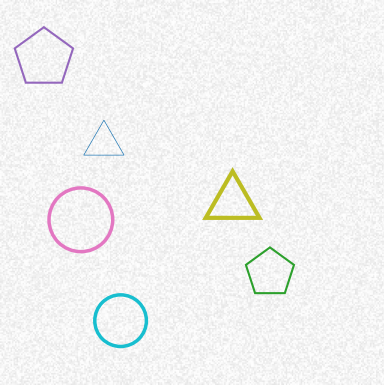[{"shape": "triangle", "thickness": 0.5, "radius": 0.3, "center": [0.27, 0.627]}, {"shape": "pentagon", "thickness": 1.5, "radius": 0.33, "center": [0.701, 0.292]}, {"shape": "pentagon", "thickness": 1.5, "radius": 0.4, "center": [0.114, 0.85]}, {"shape": "circle", "thickness": 2.5, "radius": 0.41, "center": [0.21, 0.429]}, {"shape": "triangle", "thickness": 3, "radius": 0.4, "center": [0.604, 0.474]}, {"shape": "circle", "thickness": 2.5, "radius": 0.34, "center": [0.313, 0.167]}]